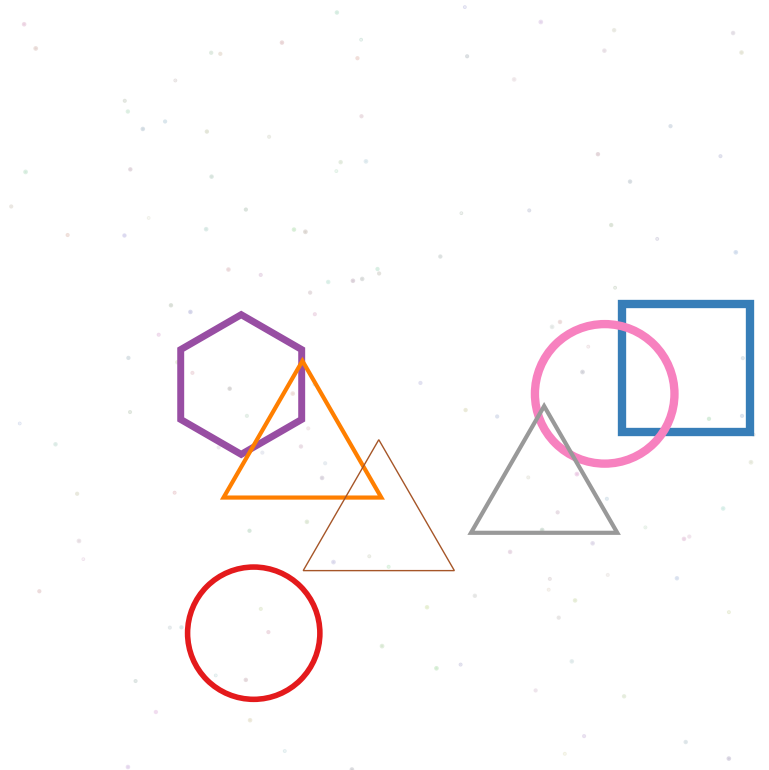[{"shape": "circle", "thickness": 2, "radius": 0.43, "center": [0.33, 0.178]}, {"shape": "square", "thickness": 3, "radius": 0.42, "center": [0.891, 0.522]}, {"shape": "hexagon", "thickness": 2.5, "radius": 0.45, "center": [0.313, 0.501]}, {"shape": "triangle", "thickness": 1.5, "radius": 0.59, "center": [0.393, 0.413]}, {"shape": "triangle", "thickness": 0.5, "radius": 0.57, "center": [0.492, 0.316]}, {"shape": "circle", "thickness": 3, "radius": 0.45, "center": [0.785, 0.488]}, {"shape": "triangle", "thickness": 1.5, "radius": 0.55, "center": [0.707, 0.363]}]